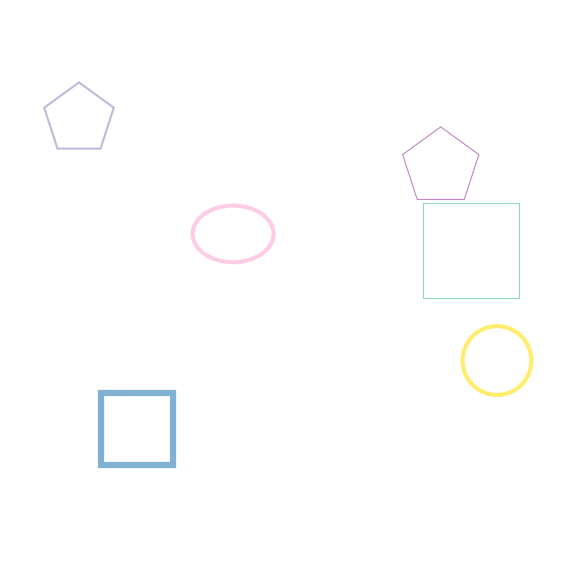[{"shape": "square", "thickness": 0.5, "radius": 0.42, "center": [0.815, 0.565]}, {"shape": "pentagon", "thickness": 1, "radius": 0.32, "center": [0.137, 0.793]}, {"shape": "square", "thickness": 3, "radius": 0.31, "center": [0.237, 0.256]}, {"shape": "oval", "thickness": 2, "radius": 0.35, "center": [0.404, 0.594]}, {"shape": "pentagon", "thickness": 0.5, "radius": 0.35, "center": [0.763, 0.71]}, {"shape": "circle", "thickness": 2, "radius": 0.3, "center": [0.861, 0.375]}]